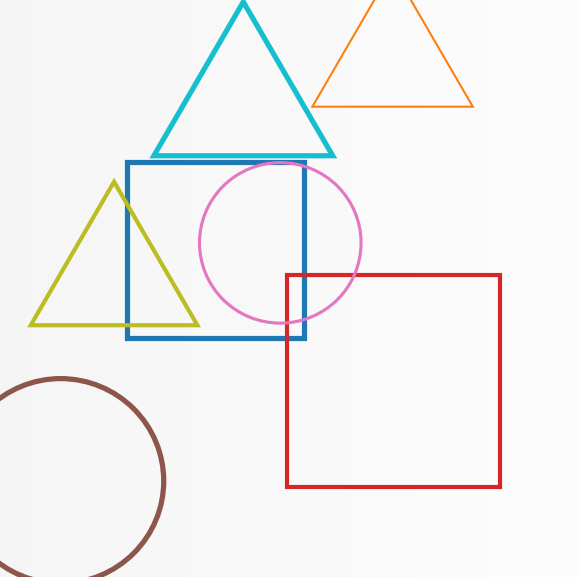[{"shape": "square", "thickness": 2.5, "radius": 0.76, "center": [0.371, 0.566]}, {"shape": "triangle", "thickness": 1, "radius": 0.8, "center": [0.675, 0.894]}, {"shape": "square", "thickness": 2, "radius": 0.92, "center": [0.677, 0.34]}, {"shape": "circle", "thickness": 2.5, "radius": 0.89, "center": [0.104, 0.166]}, {"shape": "circle", "thickness": 1.5, "radius": 0.69, "center": [0.482, 0.579]}, {"shape": "triangle", "thickness": 2, "radius": 0.83, "center": [0.196, 0.519]}, {"shape": "triangle", "thickness": 2.5, "radius": 0.89, "center": [0.419, 0.818]}]